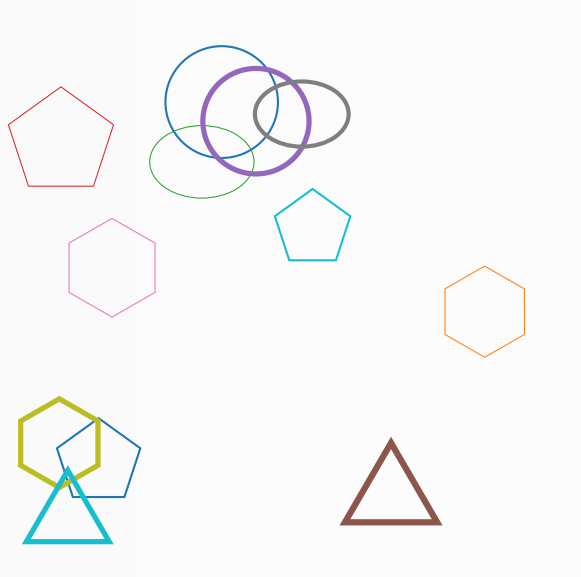[{"shape": "pentagon", "thickness": 1, "radius": 0.38, "center": [0.17, 0.2]}, {"shape": "circle", "thickness": 1, "radius": 0.48, "center": [0.381, 0.822]}, {"shape": "hexagon", "thickness": 0.5, "radius": 0.39, "center": [0.834, 0.459]}, {"shape": "oval", "thickness": 0.5, "radius": 0.45, "center": [0.347, 0.719]}, {"shape": "pentagon", "thickness": 0.5, "radius": 0.48, "center": [0.105, 0.754]}, {"shape": "circle", "thickness": 2.5, "radius": 0.46, "center": [0.44, 0.789]}, {"shape": "triangle", "thickness": 3, "radius": 0.46, "center": [0.673, 0.141]}, {"shape": "hexagon", "thickness": 0.5, "radius": 0.43, "center": [0.193, 0.536]}, {"shape": "oval", "thickness": 2, "radius": 0.4, "center": [0.519, 0.802]}, {"shape": "hexagon", "thickness": 2.5, "radius": 0.38, "center": [0.102, 0.232]}, {"shape": "pentagon", "thickness": 1, "radius": 0.34, "center": [0.538, 0.604]}, {"shape": "triangle", "thickness": 2.5, "radius": 0.41, "center": [0.117, 0.102]}]